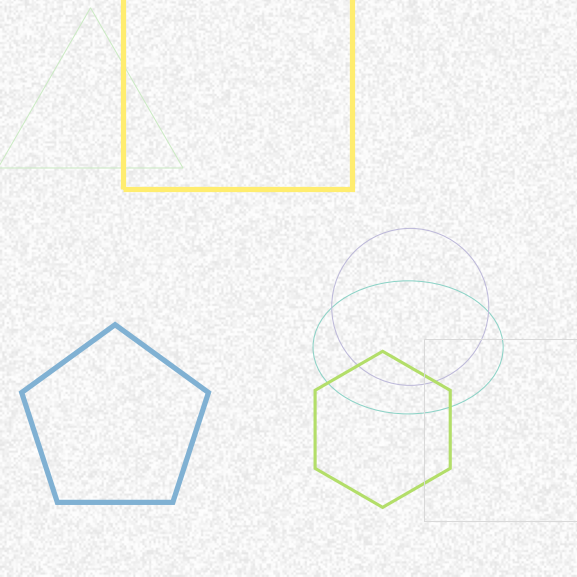[{"shape": "oval", "thickness": 0.5, "radius": 0.82, "center": [0.707, 0.398]}, {"shape": "circle", "thickness": 0.5, "radius": 0.68, "center": [0.71, 0.468]}, {"shape": "pentagon", "thickness": 2.5, "radius": 0.85, "center": [0.199, 0.267]}, {"shape": "hexagon", "thickness": 1.5, "radius": 0.68, "center": [0.663, 0.256]}, {"shape": "square", "thickness": 0.5, "radius": 0.79, "center": [0.891, 0.255]}, {"shape": "triangle", "thickness": 0.5, "radius": 0.92, "center": [0.157, 0.801]}, {"shape": "square", "thickness": 2.5, "radius": 0.99, "center": [0.411, 0.87]}]